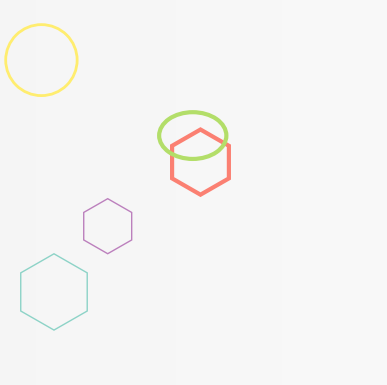[{"shape": "hexagon", "thickness": 1, "radius": 0.5, "center": [0.139, 0.242]}, {"shape": "hexagon", "thickness": 3, "radius": 0.42, "center": [0.517, 0.579]}, {"shape": "oval", "thickness": 3, "radius": 0.43, "center": [0.497, 0.648]}, {"shape": "hexagon", "thickness": 1, "radius": 0.36, "center": [0.278, 0.412]}, {"shape": "circle", "thickness": 2, "radius": 0.46, "center": [0.107, 0.844]}]